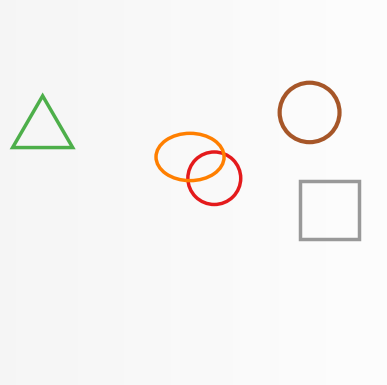[{"shape": "circle", "thickness": 2.5, "radius": 0.34, "center": [0.553, 0.537]}, {"shape": "triangle", "thickness": 2.5, "radius": 0.45, "center": [0.11, 0.661]}, {"shape": "oval", "thickness": 2.5, "radius": 0.44, "center": [0.49, 0.592]}, {"shape": "circle", "thickness": 3, "radius": 0.39, "center": [0.799, 0.708]}, {"shape": "square", "thickness": 2.5, "radius": 0.38, "center": [0.85, 0.454]}]